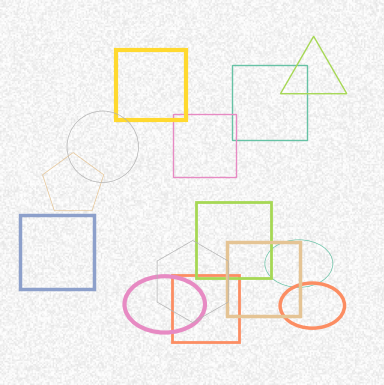[{"shape": "square", "thickness": 1, "radius": 0.48, "center": [0.699, 0.734]}, {"shape": "oval", "thickness": 0.5, "radius": 0.44, "center": [0.776, 0.315]}, {"shape": "oval", "thickness": 2.5, "radius": 0.42, "center": [0.811, 0.206]}, {"shape": "square", "thickness": 2, "radius": 0.43, "center": [0.533, 0.2]}, {"shape": "square", "thickness": 2.5, "radius": 0.48, "center": [0.148, 0.345]}, {"shape": "square", "thickness": 1, "radius": 0.41, "center": [0.531, 0.622]}, {"shape": "oval", "thickness": 3, "radius": 0.52, "center": [0.428, 0.209]}, {"shape": "square", "thickness": 2, "radius": 0.49, "center": [0.607, 0.377]}, {"shape": "triangle", "thickness": 1, "radius": 0.5, "center": [0.815, 0.806]}, {"shape": "square", "thickness": 3, "radius": 0.45, "center": [0.393, 0.78]}, {"shape": "pentagon", "thickness": 0.5, "radius": 0.42, "center": [0.19, 0.52]}, {"shape": "square", "thickness": 2.5, "radius": 0.48, "center": [0.685, 0.275]}, {"shape": "circle", "thickness": 0.5, "radius": 0.46, "center": [0.267, 0.619]}, {"shape": "hexagon", "thickness": 0.5, "radius": 0.53, "center": [0.5, 0.269]}]